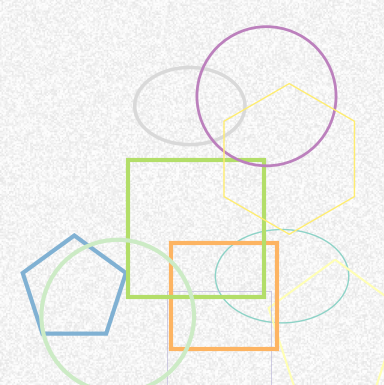[{"shape": "oval", "thickness": 1, "radius": 0.87, "center": [0.733, 0.283]}, {"shape": "pentagon", "thickness": 1.5, "radius": 0.91, "center": [0.871, 0.144]}, {"shape": "square", "thickness": 0.5, "radius": 0.67, "center": [0.569, 0.111]}, {"shape": "pentagon", "thickness": 3, "radius": 0.7, "center": [0.193, 0.247]}, {"shape": "square", "thickness": 3, "radius": 0.69, "center": [0.581, 0.231]}, {"shape": "square", "thickness": 3, "radius": 0.89, "center": [0.509, 0.406]}, {"shape": "oval", "thickness": 2.5, "radius": 0.72, "center": [0.493, 0.725]}, {"shape": "circle", "thickness": 2, "radius": 0.9, "center": [0.692, 0.75]}, {"shape": "circle", "thickness": 3, "radius": 0.99, "center": [0.306, 0.179]}, {"shape": "hexagon", "thickness": 1, "radius": 0.98, "center": [0.751, 0.587]}]